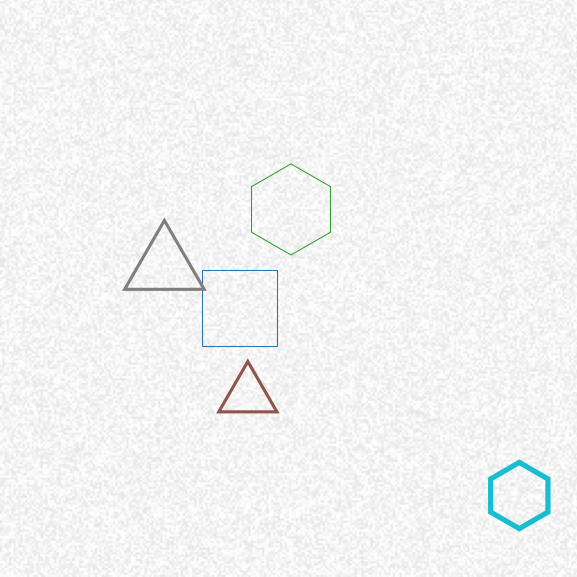[{"shape": "square", "thickness": 0.5, "radius": 0.33, "center": [0.415, 0.466]}, {"shape": "hexagon", "thickness": 0.5, "radius": 0.39, "center": [0.504, 0.636]}, {"shape": "triangle", "thickness": 1.5, "radius": 0.29, "center": [0.429, 0.315]}, {"shape": "triangle", "thickness": 1.5, "radius": 0.4, "center": [0.285, 0.538]}, {"shape": "hexagon", "thickness": 2.5, "radius": 0.29, "center": [0.899, 0.141]}]